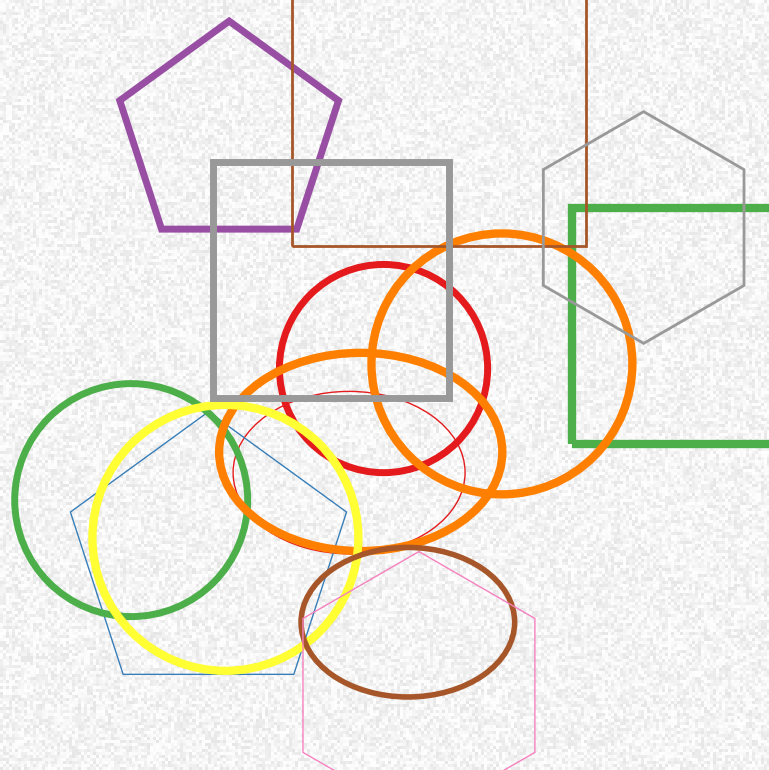[{"shape": "circle", "thickness": 2.5, "radius": 0.68, "center": [0.498, 0.521]}, {"shape": "oval", "thickness": 0.5, "radius": 0.75, "center": [0.453, 0.386]}, {"shape": "pentagon", "thickness": 0.5, "radius": 0.94, "center": [0.271, 0.277]}, {"shape": "circle", "thickness": 2.5, "radius": 0.76, "center": [0.17, 0.351]}, {"shape": "square", "thickness": 3, "radius": 0.77, "center": [0.897, 0.576]}, {"shape": "pentagon", "thickness": 2.5, "radius": 0.75, "center": [0.298, 0.823]}, {"shape": "oval", "thickness": 3, "radius": 0.92, "center": [0.468, 0.413]}, {"shape": "circle", "thickness": 3, "radius": 0.85, "center": [0.652, 0.527]}, {"shape": "circle", "thickness": 3, "radius": 0.86, "center": [0.293, 0.301]}, {"shape": "oval", "thickness": 2, "radius": 0.69, "center": [0.53, 0.192]}, {"shape": "square", "thickness": 1, "radius": 0.96, "center": [0.571, 0.872]}, {"shape": "hexagon", "thickness": 0.5, "radius": 0.87, "center": [0.544, 0.11]}, {"shape": "square", "thickness": 2.5, "radius": 0.77, "center": [0.43, 0.637]}, {"shape": "hexagon", "thickness": 1, "radius": 0.75, "center": [0.836, 0.705]}]